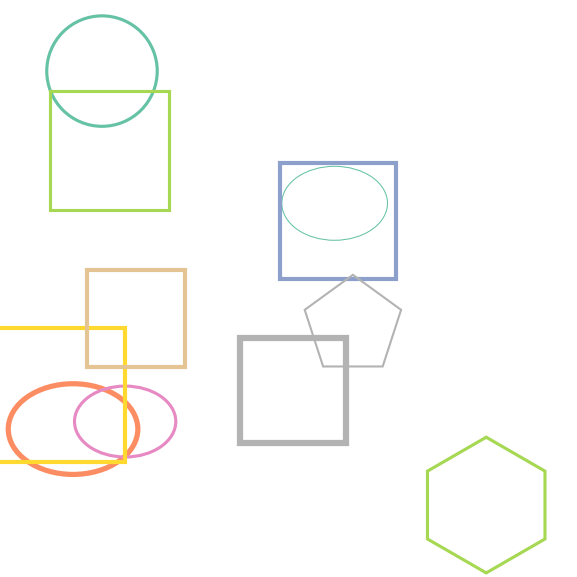[{"shape": "oval", "thickness": 0.5, "radius": 0.46, "center": [0.579, 0.647]}, {"shape": "circle", "thickness": 1.5, "radius": 0.48, "center": [0.177, 0.876]}, {"shape": "oval", "thickness": 2.5, "radius": 0.56, "center": [0.126, 0.256]}, {"shape": "square", "thickness": 2, "radius": 0.5, "center": [0.586, 0.616]}, {"shape": "oval", "thickness": 1.5, "radius": 0.44, "center": [0.217, 0.269]}, {"shape": "square", "thickness": 1.5, "radius": 0.52, "center": [0.19, 0.739]}, {"shape": "hexagon", "thickness": 1.5, "radius": 0.59, "center": [0.842, 0.125]}, {"shape": "square", "thickness": 2, "radius": 0.58, "center": [0.1, 0.315]}, {"shape": "square", "thickness": 2, "radius": 0.42, "center": [0.235, 0.448]}, {"shape": "pentagon", "thickness": 1, "radius": 0.44, "center": [0.611, 0.436]}, {"shape": "square", "thickness": 3, "radius": 0.46, "center": [0.507, 0.323]}]